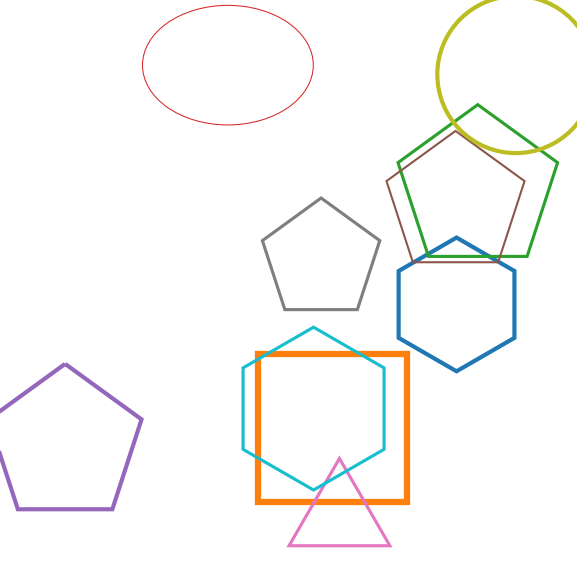[{"shape": "hexagon", "thickness": 2, "radius": 0.58, "center": [0.791, 0.472]}, {"shape": "square", "thickness": 3, "radius": 0.64, "center": [0.575, 0.258]}, {"shape": "pentagon", "thickness": 1.5, "radius": 0.73, "center": [0.827, 0.673]}, {"shape": "oval", "thickness": 0.5, "radius": 0.74, "center": [0.395, 0.886]}, {"shape": "pentagon", "thickness": 2, "radius": 0.7, "center": [0.113, 0.23]}, {"shape": "pentagon", "thickness": 1, "radius": 0.63, "center": [0.789, 0.647]}, {"shape": "triangle", "thickness": 1.5, "radius": 0.5, "center": [0.588, 0.105]}, {"shape": "pentagon", "thickness": 1.5, "radius": 0.53, "center": [0.556, 0.549]}, {"shape": "circle", "thickness": 2, "radius": 0.68, "center": [0.893, 0.87]}, {"shape": "hexagon", "thickness": 1.5, "radius": 0.7, "center": [0.543, 0.292]}]